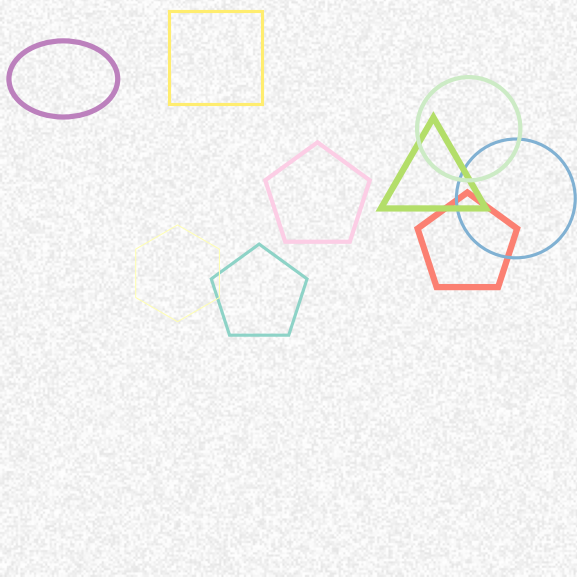[{"shape": "pentagon", "thickness": 1.5, "radius": 0.44, "center": [0.449, 0.489]}, {"shape": "hexagon", "thickness": 0.5, "radius": 0.42, "center": [0.307, 0.526]}, {"shape": "pentagon", "thickness": 3, "radius": 0.45, "center": [0.809, 0.575]}, {"shape": "circle", "thickness": 1.5, "radius": 0.51, "center": [0.893, 0.656]}, {"shape": "triangle", "thickness": 3, "radius": 0.53, "center": [0.75, 0.691]}, {"shape": "pentagon", "thickness": 2, "radius": 0.48, "center": [0.55, 0.658]}, {"shape": "oval", "thickness": 2.5, "radius": 0.47, "center": [0.11, 0.862]}, {"shape": "circle", "thickness": 2, "radius": 0.45, "center": [0.812, 0.776]}, {"shape": "square", "thickness": 1.5, "radius": 0.41, "center": [0.373, 0.899]}]